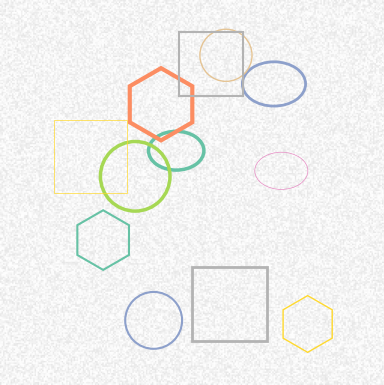[{"shape": "oval", "thickness": 2.5, "radius": 0.36, "center": [0.458, 0.609]}, {"shape": "hexagon", "thickness": 1.5, "radius": 0.39, "center": [0.268, 0.376]}, {"shape": "hexagon", "thickness": 3, "radius": 0.47, "center": [0.418, 0.729]}, {"shape": "circle", "thickness": 1.5, "radius": 0.37, "center": [0.399, 0.168]}, {"shape": "oval", "thickness": 2, "radius": 0.41, "center": [0.712, 0.782]}, {"shape": "oval", "thickness": 0.5, "radius": 0.34, "center": [0.731, 0.556]}, {"shape": "circle", "thickness": 2.5, "radius": 0.45, "center": [0.351, 0.542]}, {"shape": "square", "thickness": 0.5, "radius": 0.47, "center": [0.235, 0.592]}, {"shape": "hexagon", "thickness": 1, "radius": 0.37, "center": [0.799, 0.159]}, {"shape": "circle", "thickness": 1, "radius": 0.34, "center": [0.587, 0.856]}, {"shape": "square", "thickness": 2, "radius": 0.49, "center": [0.596, 0.21]}, {"shape": "square", "thickness": 1.5, "radius": 0.42, "center": [0.548, 0.834]}]